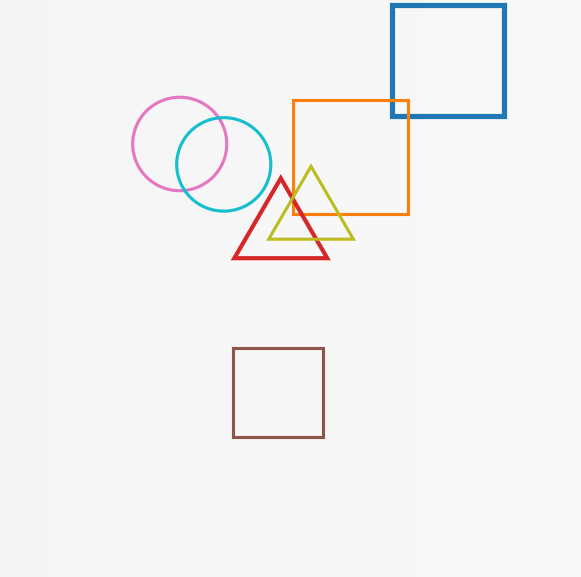[{"shape": "square", "thickness": 2.5, "radius": 0.48, "center": [0.771, 0.895]}, {"shape": "square", "thickness": 1.5, "radius": 0.49, "center": [0.603, 0.727]}, {"shape": "triangle", "thickness": 2, "radius": 0.46, "center": [0.483, 0.598]}, {"shape": "square", "thickness": 1.5, "radius": 0.39, "center": [0.479, 0.319]}, {"shape": "circle", "thickness": 1.5, "radius": 0.4, "center": [0.309, 0.75]}, {"shape": "triangle", "thickness": 1.5, "radius": 0.42, "center": [0.535, 0.627]}, {"shape": "circle", "thickness": 1.5, "radius": 0.4, "center": [0.385, 0.714]}]